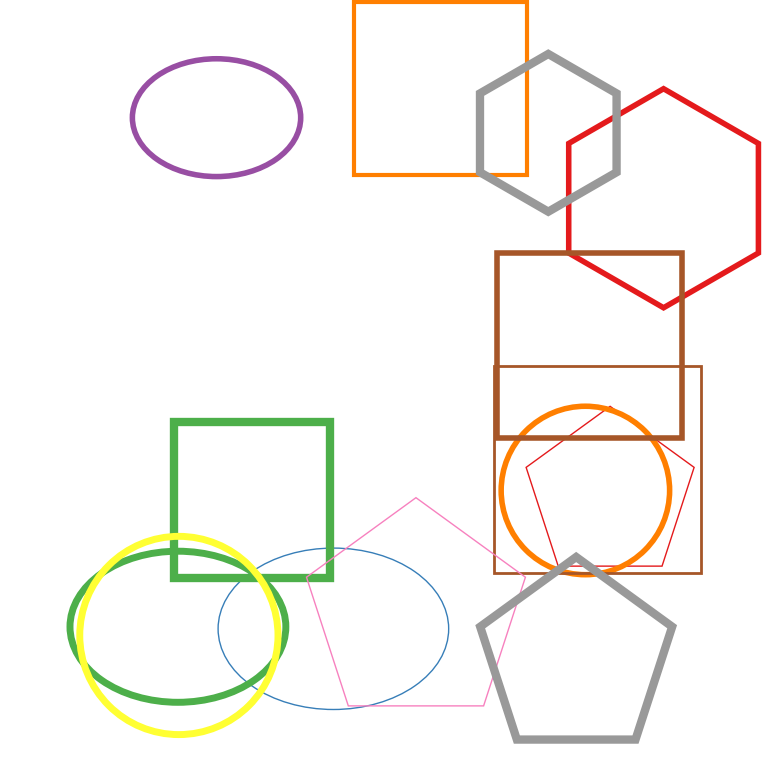[{"shape": "pentagon", "thickness": 0.5, "radius": 0.57, "center": [0.792, 0.358]}, {"shape": "hexagon", "thickness": 2, "radius": 0.71, "center": [0.862, 0.743]}, {"shape": "oval", "thickness": 0.5, "radius": 0.75, "center": [0.433, 0.183]}, {"shape": "square", "thickness": 3, "radius": 0.51, "center": [0.327, 0.351]}, {"shape": "oval", "thickness": 2.5, "radius": 0.7, "center": [0.231, 0.186]}, {"shape": "oval", "thickness": 2, "radius": 0.55, "center": [0.281, 0.847]}, {"shape": "circle", "thickness": 2, "radius": 0.55, "center": [0.76, 0.363]}, {"shape": "square", "thickness": 1.5, "radius": 0.56, "center": [0.572, 0.885]}, {"shape": "circle", "thickness": 2.5, "radius": 0.64, "center": [0.232, 0.175]}, {"shape": "square", "thickness": 2, "radius": 0.6, "center": [0.766, 0.552]}, {"shape": "square", "thickness": 1, "radius": 0.67, "center": [0.776, 0.39]}, {"shape": "pentagon", "thickness": 0.5, "radius": 0.75, "center": [0.54, 0.204]}, {"shape": "hexagon", "thickness": 3, "radius": 0.51, "center": [0.712, 0.827]}, {"shape": "pentagon", "thickness": 3, "radius": 0.66, "center": [0.748, 0.146]}]